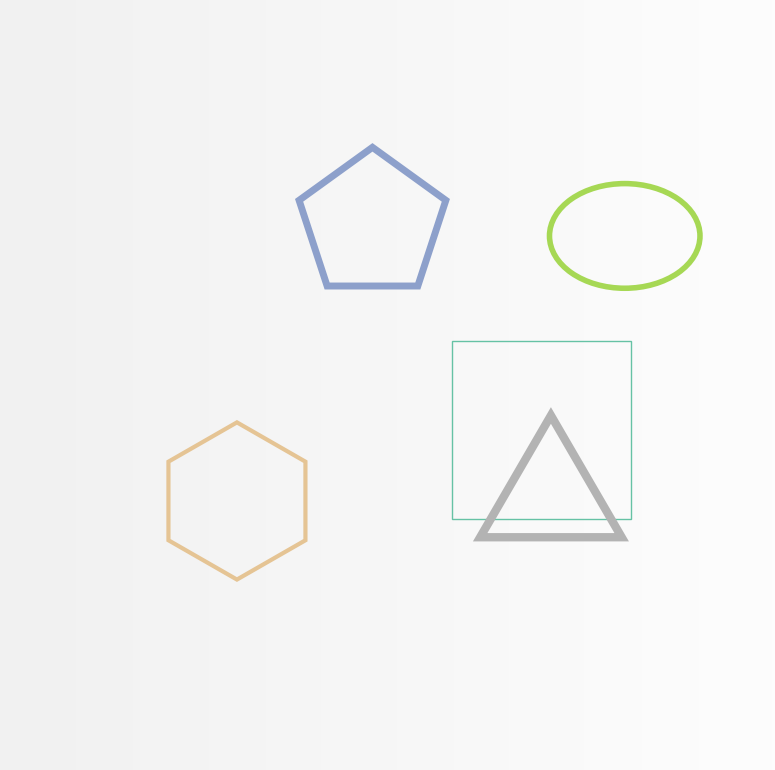[{"shape": "square", "thickness": 0.5, "radius": 0.58, "center": [0.699, 0.442]}, {"shape": "pentagon", "thickness": 2.5, "radius": 0.5, "center": [0.481, 0.709]}, {"shape": "oval", "thickness": 2, "radius": 0.49, "center": [0.806, 0.694]}, {"shape": "hexagon", "thickness": 1.5, "radius": 0.51, "center": [0.306, 0.349]}, {"shape": "triangle", "thickness": 3, "radius": 0.53, "center": [0.711, 0.355]}]